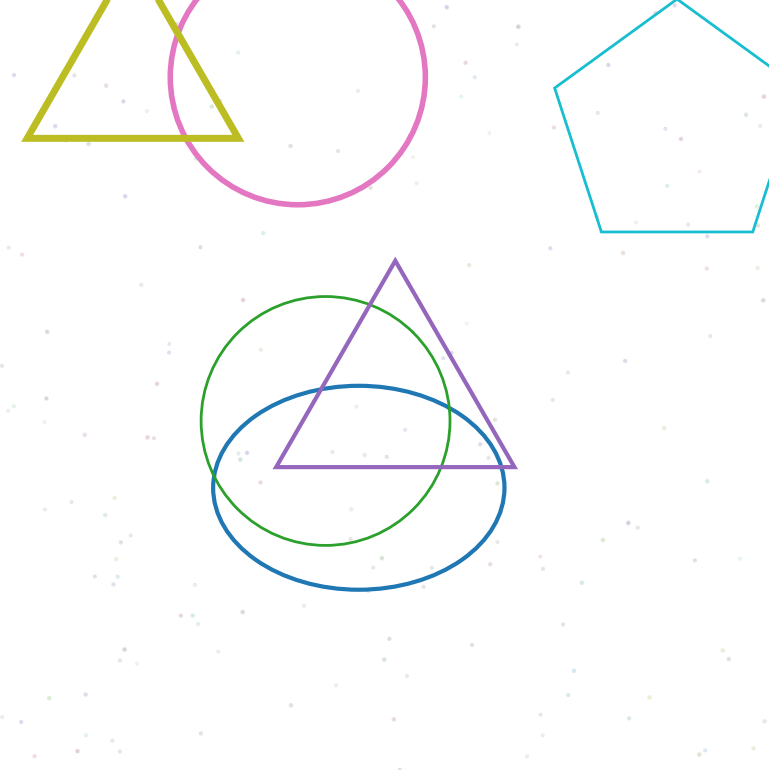[{"shape": "oval", "thickness": 1.5, "radius": 0.95, "center": [0.466, 0.367]}, {"shape": "circle", "thickness": 1, "radius": 0.81, "center": [0.423, 0.453]}, {"shape": "triangle", "thickness": 1.5, "radius": 0.89, "center": [0.513, 0.483]}, {"shape": "circle", "thickness": 2, "radius": 0.83, "center": [0.387, 0.9]}, {"shape": "triangle", "thickness": 2.5, "radius": 0.79, "center": [0.172, 0.9]}, {"shape": "pentagon", "thickness": 1, "radius": 0.84, "center": [0.879, 0.834]}]